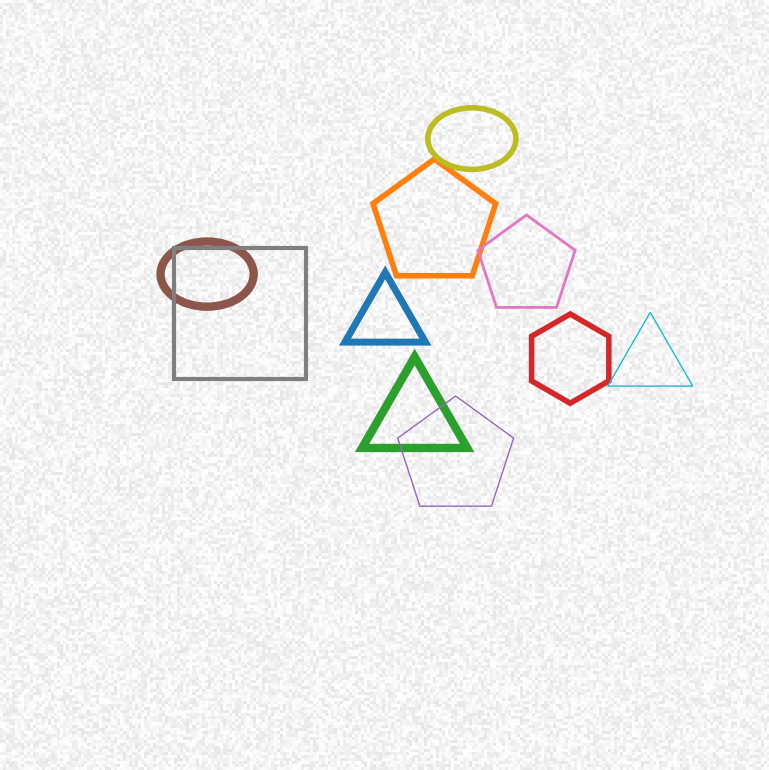[{"shape": "triangle", "thickness": 2.5, "radius": 0.3, "center": [0.5, 0.586]}, {"shape": "pentagon", "thickness": 2, "radius": 0.42, "center": [0.564, 0.71]}, {"shape": "triangle", "thickness": 3, "radius": 0.39, "center": [0.539, 0.458]}, {"shape": "hexagon", "thickness": 2, "radius": 0.29, "center": [0.741, 0.534]}, {"shape": "pentagon", "thickness": 0.5, "radius": 0.4, "center": [0.592, 0.407]}, {"shape": "oval", "thickness": 3, "radius": 0.3, "center": [0.269, 0.644]}, {"shape": "pentagon", "thickness": 1, "radius": 0.33, "center": [0.684, 0.654]}, {"shape": "square", "thickness": 1.5, "radius": 0.43, "center": [0.312, 0.593]}, {"shape": "oval", "thickness": 2, "radius": 0.29, "center": [0.613, 0.82]}, {"shape": "triangle", "thickness": 0.5, "radius": 0.32, "center": [0.844, 0.53]}]